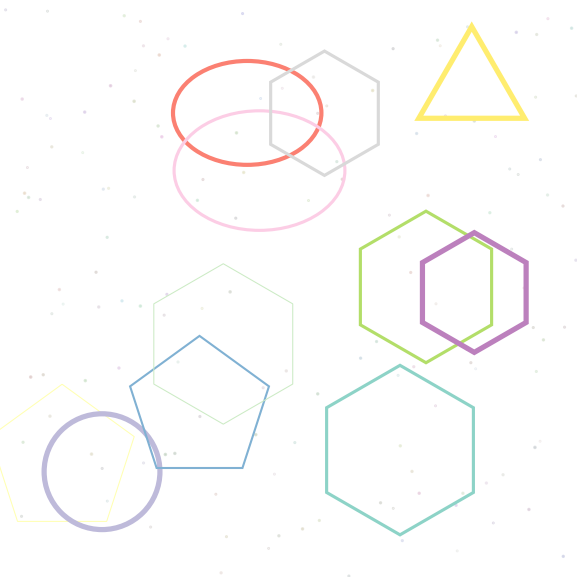[{"shape": "hexagon", "thickness": 1.5, "radius": 0.73, "center": [0.693, 0.22]}, {"shape": "pentagon", "thickness": 0.5, "radius": 0.66, "center": [0.108, 0.203]}, {"shape": "circle", "thickness": 2.5, "radius": 0.5, "center": [0.177, 0.182]}, {"shape": "oval", "thickness": 2, "radius": 0.64, "center": [0.428, 0.804]}, {"shape": "pentagon", "thickness": 1, "radius": 0.63, "center": [0.346, 0.291]}, {"shape": "hexagon", "thickness": 1.5, "radius": 0.66, "center": [0.738, 0.502]}, {"shape": "oval", "thickness": 1.5, "radius": 0.74, "center": [0.449, 0.704]}, {"shape": "hexagon", "thickness": 1.5, "radius": 0.54, "center": [0.562, 0.803]}, {"shape": "hexagon", "thickness": 2.5, "radius": 0.52, "center": [0.821, 0.493]}, {"shape": "hexagon", "thickness": 0.5, "radius": 0.69, "center": [0.387, 0.404]}, {"shape": "triangle", "thickness": 2.5, "radius": 0.53, "center": [0.817, 0.847]}]